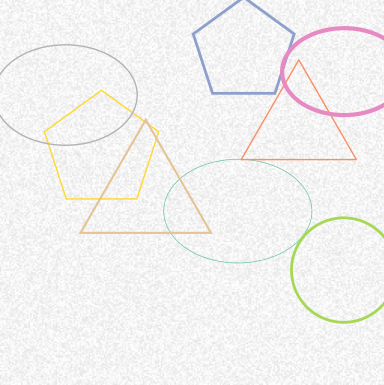[{"shape": "oval", "thickness": 0.5, "radius": 0.96, "center": [0.618, 0.452]}, {"shape": "triangle", "thickness": 1, "radius": 0.86, "center": [0.776, 0.672]}, {"shape": "pentagon", "thickness": 2, "radius": 0.69, "center": [0.633, 0.869]}, {"shape": "oval", "thickness": 3, "radius": 0.81, "center": [0.894, 0.814]}, {"shape": "circle", "thickness": 2, "radius": 0.68, "center": [0.893, 0.298]}, {"shape": "pentagon", "thickness": 1, "radius": 0.78, "center": [0.264, 0.61]}, {"shape": "triangle", "thickness": 1.5, "radius": 0.98, "center": [0.379, 0.493]}, {"shape": "oval", "thickness": 1, "radius": 0.93, "center": [0.17, 0.753]}]